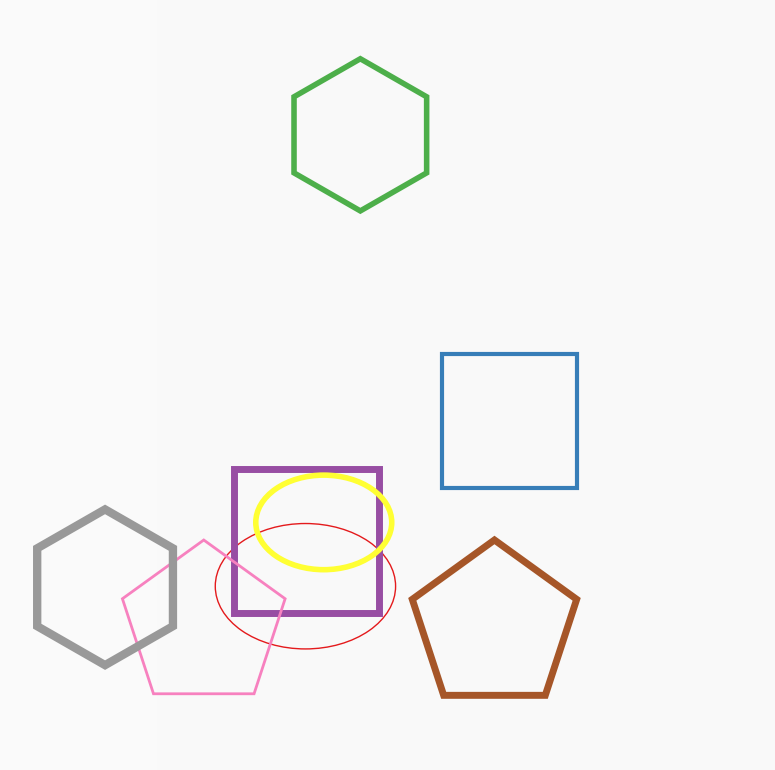[{"shape": "oval", "thickness": 0.5, "radius": 0.58, "center": [0.394, 0.239]}, {"shape": "square", "thickness": 1.5, "radius": 0.44, "center": [0.658, 0.453]}, {"shape": "hexagon", "thickness": 2, "radius": 0.49, "center": [0.465, 0.825]}, {"shape": "square", "thickness": 2.5, "radius": 0.47, "center": [0.395, 0.297]}, {"shape": "oval", "thickness": 2, "radius": 0.44, "center": [0.418, 0.322]}, {"shape": "pentagon", "thickness": 2.5, "radius": 0.56, "center": [0.638, 0.187]}, {"shape": "pentagon", "thickness": 1, "radius": 0.55, "center": [0.263, 0.188]}, {"shape": "hexagon", "thickness": 3, "radius": 0.51, "center": [0.136, 0.237]}]